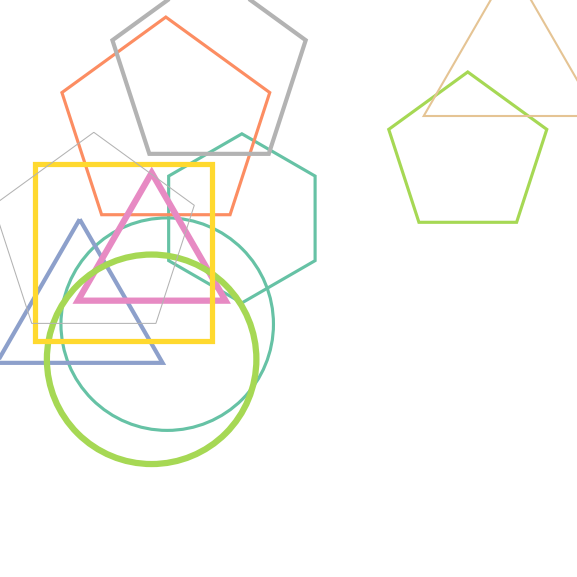[{"shape": "circle", "thickness": 1.5, "radius": 0.92, "center": [0.29, 0.438]}, {"shape": "hexagon", "thickness": 1.5, "radius": 0.73, "center": [0.419, 0.621]}, {"shape": "pentagon", "thickness": 1.5, "radius": 0.95, "center": [0.287, 0.78]}, {"shape": "triangle", "thickness": 2, "radius": 0.83, "center": [0.138, 0.454]}, {"shape": "triangle", "thickness": 3, "radius": 0.74, "center": [0.263, 0.552]}, {"shape": "pentagon", "thickness": 1.5, "radius": 0.72, "center": [0.81, 0.731]}, {"shape": "circle", "thickness": 3, "radius": 0.91, "center": [0.263, 0.377]}, {"shape": "square", "thickness": 2.5, "radius": 0.76, "center": [0.214, 0.562]}, {"shape": "triangle", "thickness": 1, "radius": 0.87, "center": [0.885, 0.885]}, {"shape": "pentagon", "thickness": 0.5, "radius": 0.91, "center": [0.162, 0.587]}, {"shape": "pentagon", "thickness": 2, "radius": 0.88, "center": [0.362, 0.875]}]